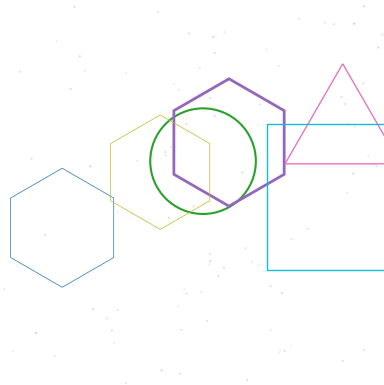[{"shape": "hexagon", "thickness": 0.5, "radius": 0.77, "center": [0.162, 0.408]}, {"shape": "circle", "thickness": 1.5, "radius": 0.69, "center": [0.527, 0.581]}, {"shape": "hexagon", "thickness": 2, "radius": 0.83, "center": [0.595, 0.63]}, {"shape": "triangle", "thickness": 1, "radius": 0.87, "center": [0.89, 0.661]}, {"shape": "hexagon", "thickness": 0.5, "radius": 0.74, "center": [0.416, 0.553]}, {"shape": "square", "thickness": 1, "radius": 0.95, "center": [0.883, 0.489]}]